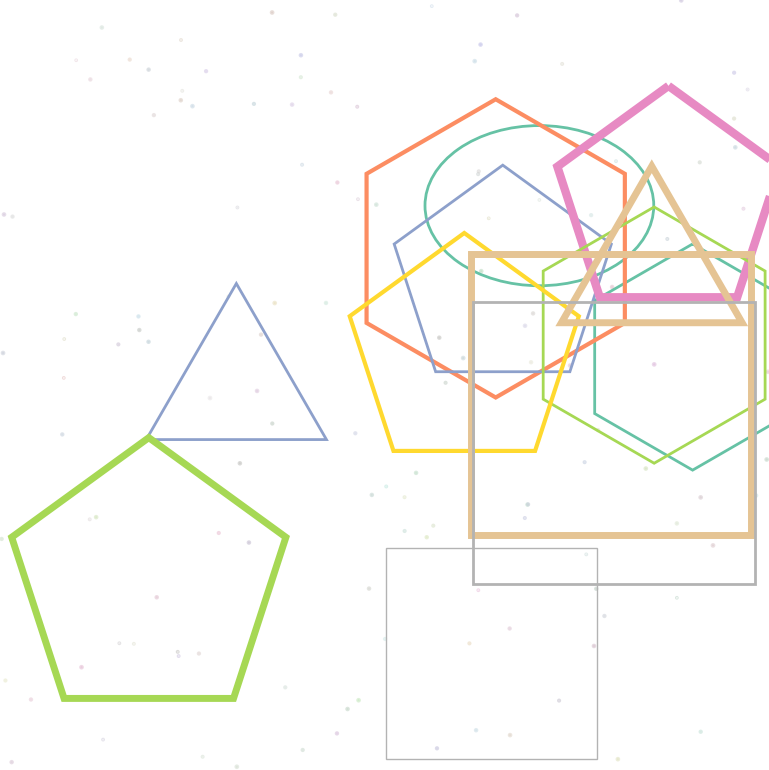[{"shape": "hexagon", "thickness": 1, "radius": 0.73, "center": [0.9, 0.536]}, {"shape": "oval", "thickness": 1, "radius": 0.74, "center": [0.7, 0.733]}, {"shape": "hexagon", "thickness": 1.5, "radius": 0.97, "center": [0.644, 0.677]}, {"shape": "pentagon", "thickness": 1, "radius": 0.74, "center": [0.653, 0.637]}, {"shape": "triangle", "thickness": 1, "radius": 0.68, "center": [0.307, 0.497]}, {"shape": "pentagon", "thickness": 3, "radius": 0.76, "center": [0.868, 0.737]}, {"shape": "pentagon", "thickness": 2.5, "radius": 0.94, "center": [0.193, 0.244]}, {"shape": "hexagon", "thickness": 1, "radius": 0.83, "center": [0.85, 0.565]}, {"shape": "pentagon", "thickness": 1.5, "radius": 0.78, "center": [0.603, 0.541]}, {"shape": "square", "thickness": 2.5, "radius": 0.91, "center": [0.793, 0.487]}, {"shape": "triangle", "thickness": 2.5, "radius": 0.68, "center": [0.846, 0.649]}, {"shape": "square", "thickness": 0.5, "radius": 0.68, "center": [0.638, 0.151]}, {"shape": "square", "thickness": 1, "radius": 0.91, "center": [0.797, 0.425]}]